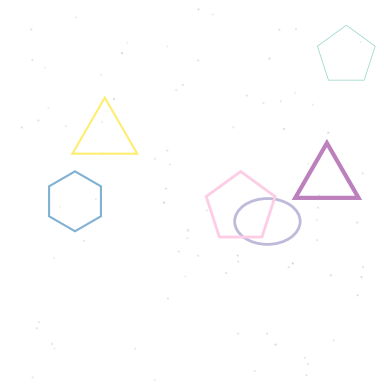[{"shape": "pentagon", "thickness": 0.5, "radius": 0.39, "center": [0.9, 0.856]}, {"shape": "oval", "thickness": 2, "radius": 0.43, "center": [0.695, 0.425]}, {"shape": "hexagon", "thickness": 1.5, "radius": 0.39, "center": [0.195, 0.477]}, {"shape": "pentagon", "thickness": 2, "radius": 0.47, "center": [0.625, 0.46]}, {"shape": "triangle", "thickness": 3, "radius": 0.47, "center": [0.849, 0.534]}, {"shape": "triangle", "thickness": 1.5, "radius": 0.49, "center": [0.272, 0.649]}]